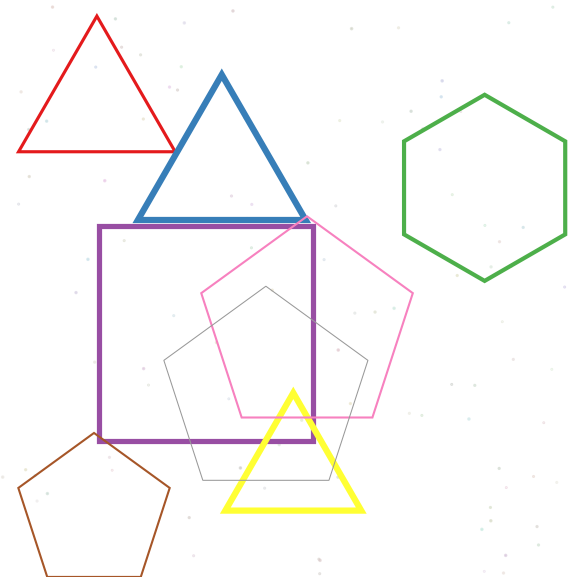[{"shape": "triangle", "thickness": 1.5, "radius": 0.78, "center": [0.168, 0.815]}, {"shape": "triangle", "thickness": 3, "radius": 0.84, "center": [0.384, 0.702]}, {"shape": "hexagon", "thickness": 2, "radius": 0.81, "center": [0.839, 0.674]}, {"shape": "square", "thickness": 2.5, "radius": 0.93, "center": [0.357, 0.421]}, {"shape": "triangle", "thickness": 3, "radius": 0.68, "center": [0.508, 0.183]}, {"shape": "pentagon", "thickness": 1, "radius": 0.69, "center": [0.163, 0.112]}, {"shape": "pentagon", "thickness": 1, "radius": 0.96, "center": [0.532, 0.432]}, {"shape": "pentagon", "thickness": 0.5, "radius": 0.93, "center": [0.46, 0.318]}]